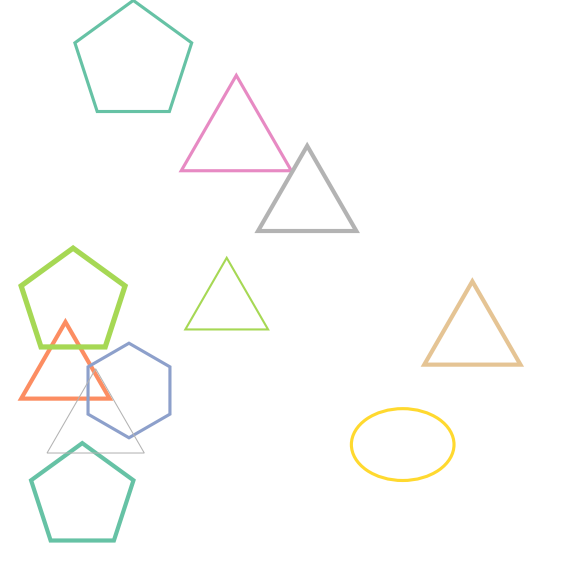[{"shape": "pentagon", "thickness": 1.5, "radius": 0.53, "center": [0.231, 0.892]}, {"shape": "pentagon", "thickness": 2, "radius": 0.47, "center": [0.142, 0.139]}, {"shape": "triangle", "thickness": 2, "radius": 0.44, "center": [0.113, 0.353]}, {"shape": "hexagon", "thickness": 1.5, "radius": 0.41, "center": [0.223, 0.323]}, {"shape": "triangle", "thickness": 1.5, "radius": 0.55, "center": [0.409, 0.759]}, {"shape": "pentagon", "thickness": 2.5, "radius": 0.47, "center": [0.127, 0.475]}, {"shape": "triangle", "thickness": 1, "radius": 0.41, "center": [0.393, 0.47]}, {"shape": "oval", "thickness": 1.5, "radius": 0.44, "center": [0.697, 0.229]}, {"shape": "triangle", "thickness": 2, "radius": 0.48, "center": [0.818, 0.416]}, {"shape": "triangle", "thickness": 0.5, "radius": 0.49, "center": [0.166, 0.263]}, {"shape": "triangle", "thickness": 2, "radius": 0.49, "center": [0.532, 0.648]}]